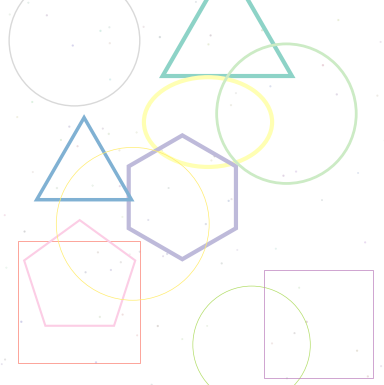[{"shape": "triangle", "thickness": 3, "radius": 0.97, "center": [0.59, 0.899]}, {"shape": "oval", "thickness": 3, "radius": 0.83, "center": [0.54, 0.683]}, {"shape": "hexagon", "thickness": 3, "radius": 0.8, "center": [0.474, 0.488]}, {"shape": "square", "thickness": 0.5, "radius": 0.79, "center": [0.205, 0.216]}, {"shape": "triangle", "thickness": 2.5, "radius": 0.71, "center": [0.218, 0.552]}, {"shape": "circle", "thickness": 0.5, "radius": 0.76, "center": [0.653, 0.104]}, {"shape": "pentagon", "thickness": 1.5, "radius": 0.76, "center": [0.207, 0.277]}, {"shape": "circle", "thickness": 1, "radius": 0.85, "center": [0.193, 0.895]}, {"shape": "square", "thickness": 0.5, "radius": 0.7, "center": [0.827, 0.158]}, {"shape": "circle", "thickness": 2, "radius": 0.91, "center": [0.744, 0.705]}, {"shape": "circle", "thickness": 0.5, "radius": 0.99, "center": [0.345, 0.419]}]